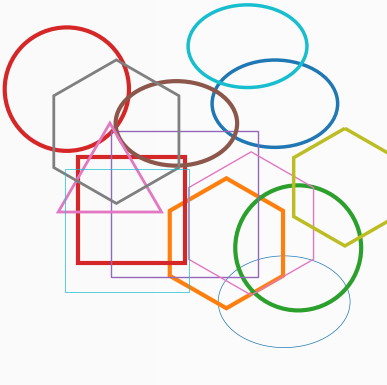[{"shape": "oval", "thickness": 0.5, "radius": 0.85, "center": [0.733, 0.216]}, {"shape": "oval", "thickness": 2.5, "radius": 0.81, "center": [0.709, 0.731]}, {"shape": "hexagon", "thickness": 3, "radius": 0.84, "center": [0.584, 0.368]}, {"shape": "circle", "thickness": 3, "radius": 0.81, "center": [0.77, 0.356]}, {"shape": "square", "thickness": 3, "radius": 0.69, "center": [0.339, 0.454]}, {"shape": "circle", "thickness": 3, "radius": 0.8, "center": [0.172, 0.768]}, {"shape": "square", "thickness": 1, "radius": 0.95, "center": [0.477, 0.471]}, {"shape": "oval", "thickness": 3, "radius": 0.78, "center": [0.455, 0.679]}, {"shape": "triangle", "thickness": 2, "radius": 0.77, "center": [0.284, 0.526]}, {"shape": "hexagon", "thickness": 1, "radius": 0.93, "center": [0.648, 0.42]}, {"shape": "hexagon", "thickness": 2, "radius": 0.93, "center": [0.3, 0.658]}, {"shape": "hexagon", "thickness": 2.5, "radius": 0.76, "center": [0.89, 0.514]}, {"shape": "square", "thickness": 0.5, "radius": 0.8, "center": [0.328, 0.4]}, {"shape": "oval", "thickness": 2.5, "radius": 0.77, "center": [0.639, 0.88]}]